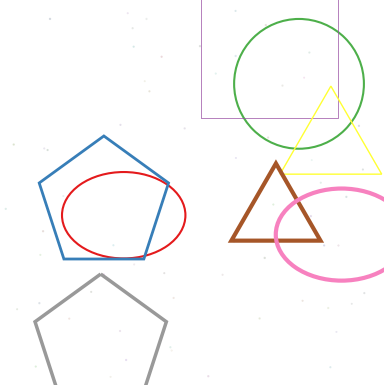[{"shape": "oval", "thickness": 1.5, "radius": 0.8, "center": [0.321, 0.441]}, {"shape": "pentagon", "thickness": 2, "radius": 0.88, "center": [0.27, 0.47]}, {"shape": "circle", "thickness": 1.5, "radius": 0.84, "center": [0.777, 0.782]}, {"shape": "square", "thickness": 0.5, "radius": 0.89, "center": [0.7, 0.871]}, {"shape": "triangle", "thickness": 1, "radius": 0.76, "center": [0.859, 0.624]}, {"shape": "triangle", "thickness": 3, "radius": 0.67, "center": [0.717, 0.442]}, {"shape": "oval", "thickness": 3, "radius": 0.85, "center": [0.887, 0.391]}, {"shape": "pentagon", "thickness": 2.5, "radius": 0.9, "center": [0.262, 0.109]}]